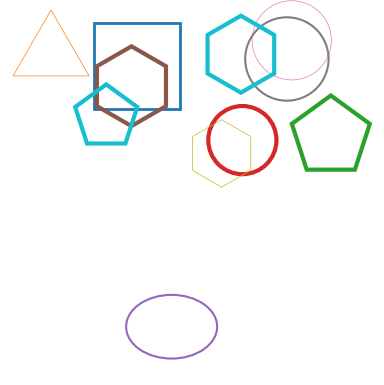[{"shape": "square", "thickness": 2, "radius": 0.56, "center": [0.356, 0.829]}, {"shape": "triangle", "thickness": 0.5, "radius": 0.57, "center": [0.133, 0.86]}, {"shape": "pentagon", "thickness": 3, "radius": 0.53, "center": [0.859, 0.645]}, {"shape": "circle", "thickness": 3, "radius": 0.44, "center": [0.63, 0.636]}, {"shape": "oval", "thickness": 1.5, "radius": 0.59, "center": [0.446, 0.151]}, {"shape": "hexagon", "thickness": 3, "radius": 0.52, "center": [0.341, 0.776]}, {"shape": "circle", "thickness": 0.5, "radius": 0.51, "center": [0.758, 0.895]}, {"shape": "circle", "thickness": 1.5, "radius": 0.54, "center": [0.745, 0.847]}, {"shape": "hexagon", "thickness": 0.5, "radius": 0.44, "center": [0.576, 0.601]}, {"shape": "hexagon", "thickness": 3, "radius": 0.5, "center": [0.626, 0.859]}, {"shape": "pentagon", "thickness": 3, "radius": 0.42, "center": [0.276, 0.696]}]